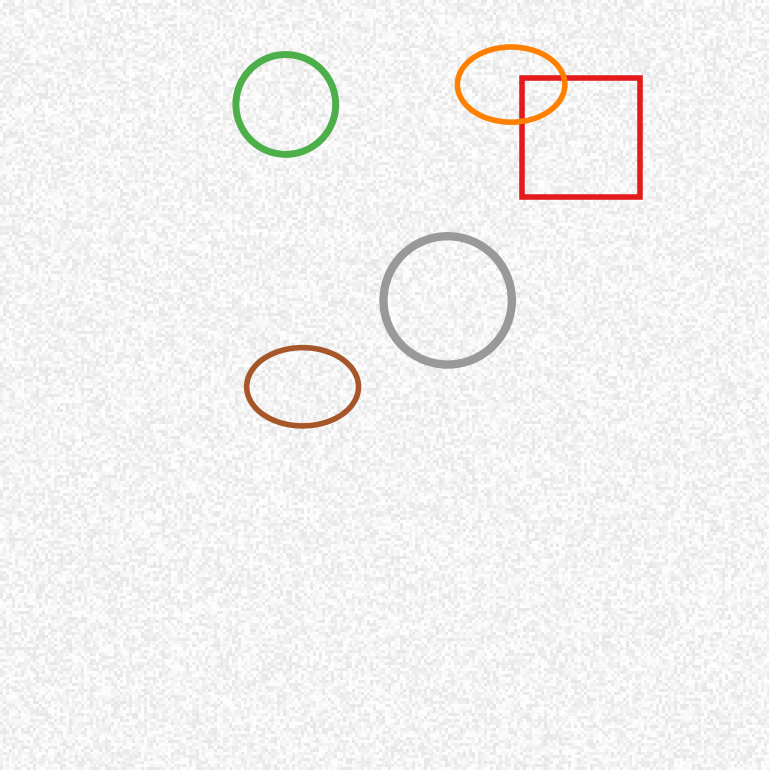[{"shape": "square", "thickness": 2, "radius": 0.38, "center": [0.754, 0.821]}, {"shape": "circle", "thickness": 2.5, "radius": 0.32, "center": [0.371, 0.864]}, {"shape": "oval", "thickness": 2, "radius": 0.35, "center": [0.664, 0.89]}, {"shape": "oval", "thickness": 2, "radius": 0.36, "center": [0.393, 0.498]}, {"shape": "circle", "thickness": 3, "radius": 0.42, "center": [0.581, 0.61]}]